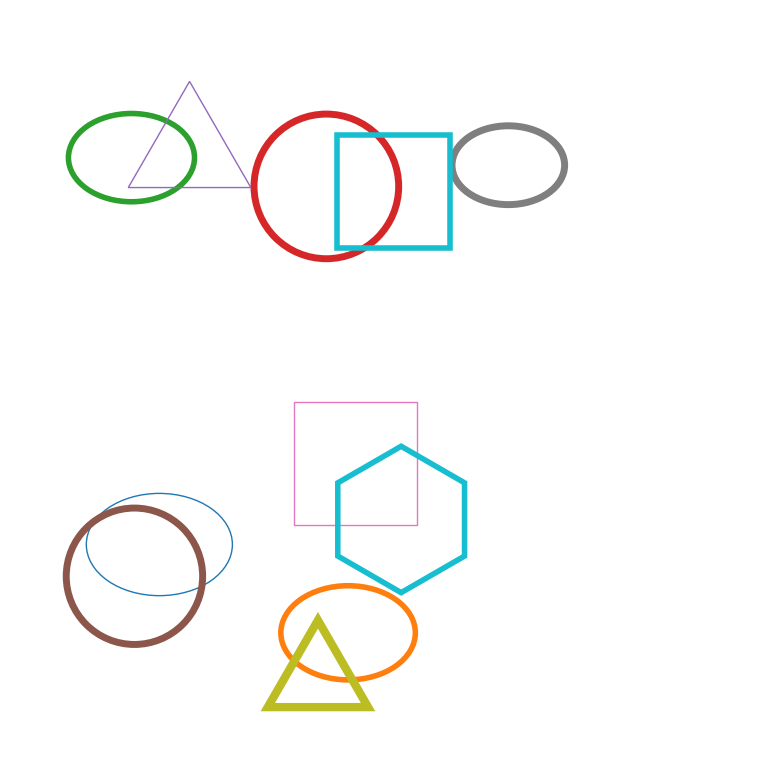[{"shape": "oval", "thickness": 0.5, "radius": 0.47, "center": [0.207, 0.293]}, {"shape": "oval", "thickness": 2, "radius": 0.44, "center": [0.452, 0.178]}, {"shape": "oval", "thickness": 2, "radius": 0.41, "center": [0.171, 0.795]}, {"shape": "circle", "thickness": 2.5, "radius": 0.47, "center": [0.424, 0.758]}, {"shape": "triangle", "thickness": 0.5, "radius": 0.46, "center": [0.246, 0.802]}, {"shape": "circle", "thickness": 2.5, "radius": 0.44, "center": [0.175, 0.252]}, {"shape": "square", "thickness": 0.5, "radius": 0.4, "center": [0.462, 0.398]}, {"shape": "oval", "thickness": 2.5, "radius": 0.37, "center": [0.66, 0.785]}, {"shape": "triangle", "thickness": 3, "radius": 0.38, "center": [0.413, 0.119]}, {"shape": "hexagon", "thickness": 2, "radius": 0.48, "center": [0.521, 0.325]}, {"shape": "square", "thickness": 2, "radius": 0.37, "center": [0.511, 0.751]}]